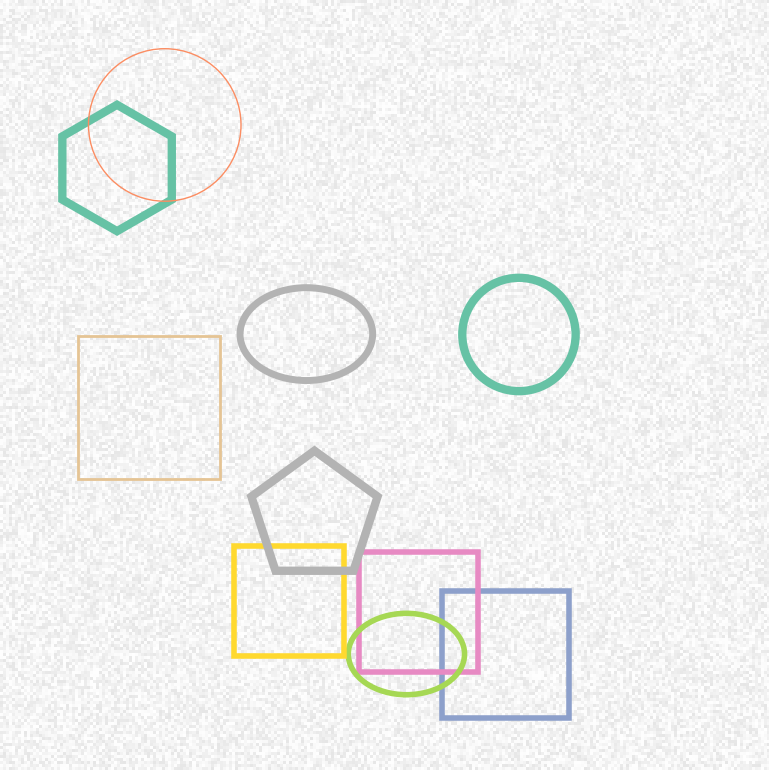[{"shape": "circle", "thickness": 3, "radius": 0.37, "center": [0.674, 0.566]}, {"shape": "hexagon", "thickness": 3, "radius": 0.41, "center": [0.152, 0.782]}, {"shape": "circle", "thickness": 0.5, "radius": 0.5, "center": [0.214, 0.838]}, {"shape": "square", "thickness": 2, "radius": 0.41, "center": [0.657, 0.15]}, {"shape": "square", "thickness": 2, "radius": 0.39, "center": [0.543, 0.205]}, {"shape": "oval", "thickness": 2, "radius": 0.38, "center": [0.528, 0.151]}, {"shape": "square", "thickness": 2, "radius": 0.36, "center": [0.376, 0.22]}, {"shape": "square", "thickness": 1, "radius": 0.46, "center": [0.194, 0.471]}, {"shape": "oval", "thickness": 2.5, "radius": 0.43, "center": [0.398, 0.566]}, {"shape": "pentagon", "thickness": 3, "radius": 0.43, "center": [0.408, 0.328]}]